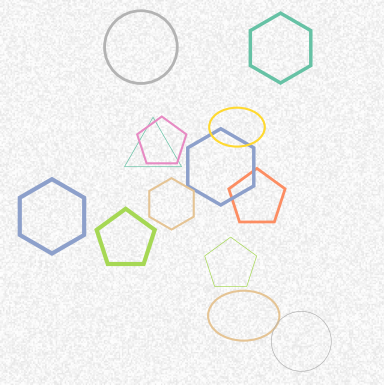[{"shape": "triangle", "thickness": 0.5, "radius": 0.43, "center": [0.398, 0.61]}, {"shape": "hexagon", "thickness": 2.5, "radius": 0.45, "center": [0.729, 0.875]}, {"shape": "pentagon", "thickness": 2, "radius": 0.38, "center": [0.667, 0.486]}, {"shape": "hexagon", "thickness": 2.5, "radius": 0.5, "center": [0.573, 0.567]}, {"shape": "hexagon", "thickness": 3, "radius": 0.48, "center": [0.135, 0.438]}, {"shape": "pentagon", "thickness": 1.5, "radius": 0.34, "center": [0.42, 0.63]}, {"shape": "pentagon", "thickness": 3, "radius": 0.4, "center": [0.326, 0.378]}, {"shape": "pentagon", "thickness": 0.5, "radius": 0.35, "center": [0.599, 0.313]}, {"shape": "oval", "thickness": 1.5, "radius": 0.36, "center": [0.616, 0.67]}, {"shape": "oval", "thickness": 1.5, "radius": 0.46, "center": [0.633, 0.18]}, {"shape": "hexagon", "thickness": 1.5, "radius": 0.33, "center": [0.445, 0.471]}, {"shape": "circle", "thickness": 2, "radius": 0.47, "center": [0.366, 0.878]}, {"shape": "circle", "thickness": 0.5, "radius": 0.39, "center": [0.783, 0.113]}]